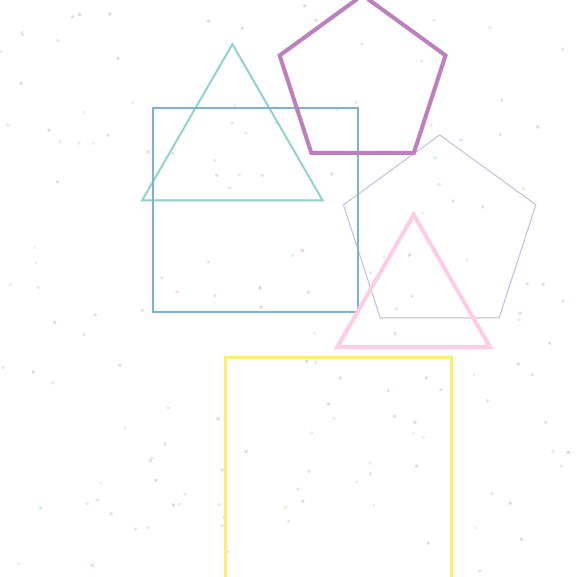[{"shape": "triangle", "thickness": 1, "radius": 0.9, "center": [0.402, 0.742]}, {"shape": "pentagon", "thickness": 0.5, "radius": 0.88, "center": [0.761, 0.59]}, {"shape": "square", "thickness": 1, "radius": 0.88, "center": [0.442, 0.635]}, {"shape": "triangle", "thickness": 2, "radius": 0.76, "center": [0.716, 0.474]}, {"shape": "pentagon", "thickness": 2, "radius": 0.75, "center": [0.628, 0.857]}, {"shape": "square", "thickness": 1.5, "radius": 0.98, "center": [0.585, 0.185]}]